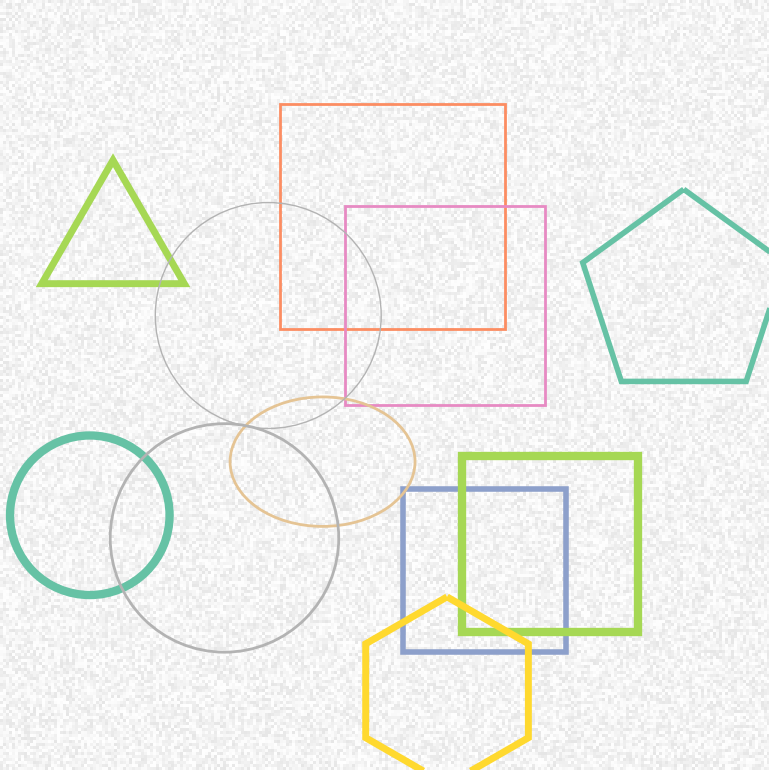[{"shape": "circle", "thickness": 3, "radius": 0.52, "center": [0.117, 0.331]}, {"shape": "pentagon", "thickness": 2, "radius": 0.69, "center": [0.888, 0.616]}, {"shape": "square", "thickness": 1, "radius": 0.73, "center": [0.51, 0.719]}, {"shape": "square", "thickness": 2, "radius": 0.53, "center": [0.629, 0.259]}, {"shape": "square", "thickness": 1, "radius": 0.65, "center": [0.578, 0.603]}, {"shape": "square", "thickness": 3, "radius": 0.57, "center": [0.714, 0.294]}, {"shape": "triangle", "thickness": 2.5, "radius": 0.53, "center": [0.147, 0.685]}, {"shape": "hexagon", "thickness": 2.5, "radius": 0.61, "center": [0.581, 0.103]}, {"shape": "oval", "thickness": 1, "radius": 0.6, "center": [0.419, 0.4]}, {"shape": "circle", "thickness": 0.5, "radius": 0.73, "center": [0.348, 0.59]}, {"shape": "circle", "thickness": 1, "radius": 0.74, "center": [0.292, 0.301]}]